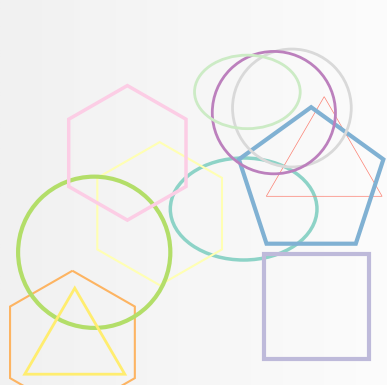[{"shape": "oval", "thickness": 2.5, "radius": 0.95, "center": [0.629, 0.457]}, {"shape": "hexagon", "thickness": 1.5, "radius": 0.93, "center": [0.412, 0.445]}, {"shape": "square", "thickness": 3, "radius": 0.68, "center": [0.818, 0.203]}, {"shape": "triangle", "thickness": 0.5, "radius": 0.86, "center": [0.837, 0.576]}, {"shape": "pentagon", "thickness": 3, "radius": 0.98, "center": [0.803, 0.526]}, {"shape": "hexagon", "thickness": 1.5, "radius": 0.93, "center": [0.187, 0.111]}, {"shape": "circle", "thickness": 3, "radius": 0.98, "center": [0.243, 0.345]}, {"shape": "hexagon", "thickness": 2.5, "radius": 0.87, "center": [0.329, 0.603]}, {"shape": "circle", "thickness": 2, "radius": 0.77, "center": [0.753, 0.719]}, {"shape": "circle", "thickness": 2, "radius": 0.79, "center": [0.707, 0.707]}, {"shape": "oval", "thickness": 2, "radius": 0.68, "center": [0.638, 0.761]}, {"shape": "triangle", "thickness": 2, "radius": 0.75, "center": [0.193, 0.103]}]